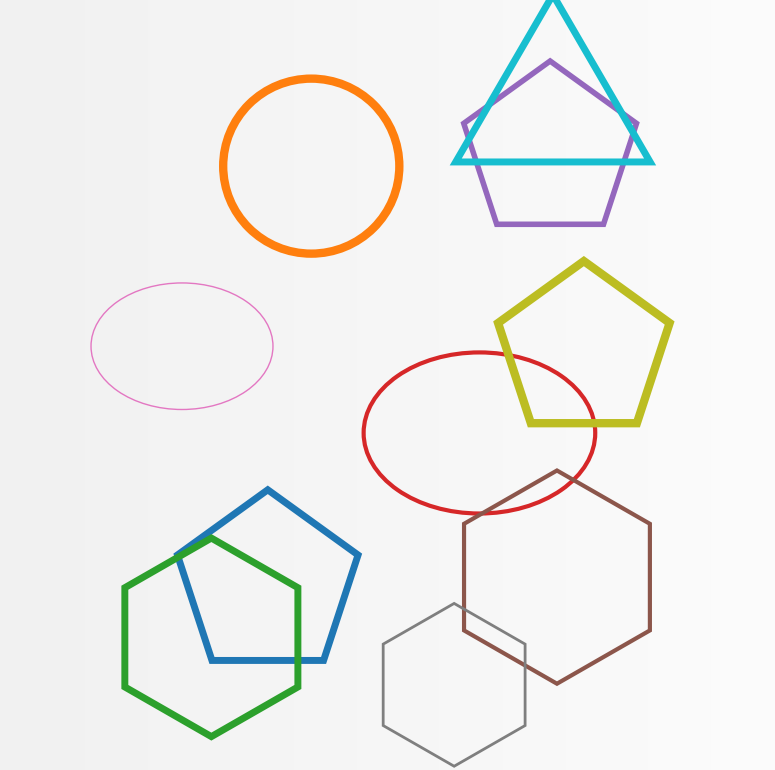[{"shape": "pentagon", "thickness": 2.5, "radius": 0.61, "center": [0.346, 0.241]}, {"shape": "circle", "thickness": 3, "radius": 0.57, "center": [0.402, 0.784]}, {"shape": "hexagon", "thickness": 2.5, "radius": 0.64, "center": [0.273, 0.172]}, {"shape": "oval", "thickness": 1.5, "radius": 0.75, "center": [0.619, 0.438]}, {"shape": "pentagon", "thickness": 2, "radius": 0.59, "center": [0.71, 0.804]}, {"shape": "hexagon", "thickness": 1.5, "radius": 0.69, "center": [0.719, 0.251]}, {"shape": "oval", "thickness": 0.5, "radius": 0.59, "center": [0.235, 0.55]}, {"shape": "hexagon", "thickness": 1, "radius": 0.53, "center": [0.586, 0.111]}, {"shape": "pentagon", "thickness": 3, "radius": 0.58, "center": [0.753, 0.545]}, {"shape": "triangle", "thickness": 2.5, "radius": 0.72, "center": [0.713, 0.862]}]